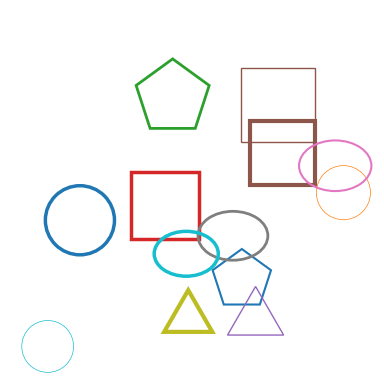[{"shape": "pentagon", "thickness": 1.5, "radius": 0.4, "center": [0.628, 0.274]}, {"shape": "circle", "thickness": 2.5, "radius": 0.45, "center": [0.208, 0.428]}, {"shape": "circle", "thickness": 0.5, "radius": 0.35, "center": [0.892, 0.5]}, {"shape": "pentagon", "thickness": 2, "radius": 0.5, "center": [0.448, 0.747]}, {"shape": "square", "thickness": 2.5, "radius": 0.44, "center": [0.429, 0.466]}, {"shape": "triangle", "thickness": 1, "radius": 0.42, "center": [0.664, 0.172]}, {"shape": "square", "thickness": 1, "radius": 0.48, "center": [0.722, 0.728]}, {"shape": "square", "thickness": 3, "radius": 0.42, "center": [0.734, 0.603]}, {"shape": "oval", "thickness": 1.5, "radius": 0.47, "center": [0.871, 0.569]}, {"shape": "oval", "thickness": 2, "radius": 0.45, "center": [0.605, 0.388]}, {"shape": "triangle", "thickness": 3, "radius": 0.36, "center": [0.489, 0.174]}, {"shape": "oval", "thickness": 2.5, "radius": 0.42, "center": [0.484, 0.341]}, {"shape": "circle", "thickness": 0.5, "radius": 0.34, "center": [0.124, 0.1]}]